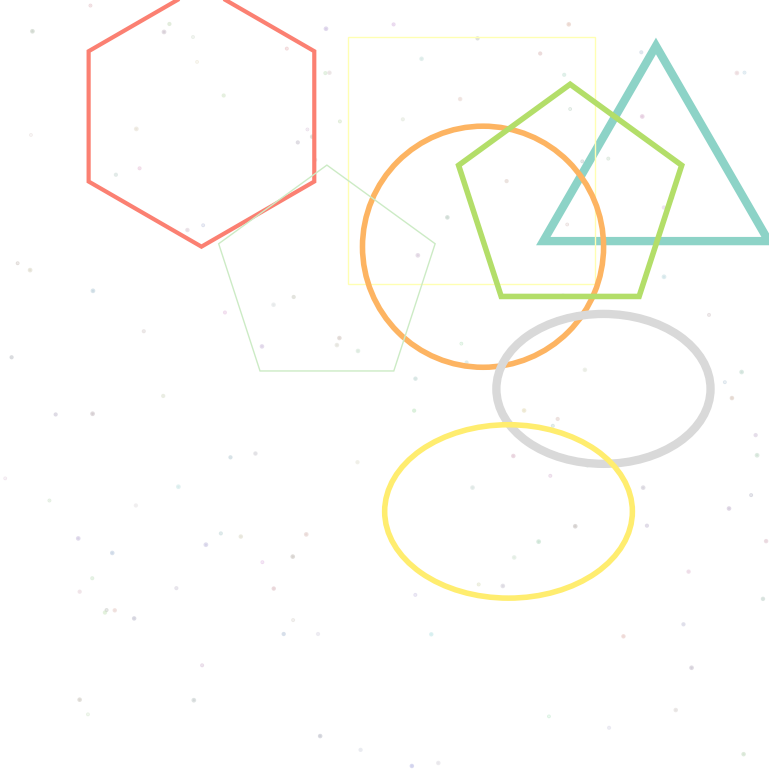[{"shape": "triangle", "thickness": 3, "radius": 0.84, "center": [0.852, 0.771]}, {"shape": "square", "thickness": 0.5, "radius": 0.8, "center": [0.612, 0.792]}, {"shape": "hexagon", "thickness": 1.5, "radius": 0.85, "center": [0.262, 0.849]}, {"shape": "circle", "thickness": 2, "radius": 0.78, "center": [0.627, 0.68]}, {"shape": "pentagon", "thickness": 2, "radius": 0.76, "center": [0.74, 0.738]}, {"shape": "oval", "thickness": 3, "radius": 0.7, "center": [0.784, 0.495]}, {"shape": "pentagon", "thickness": 0.5, "radius": 0.74, "center": [0.425, 0.638]}, {"shape": "oval", "thickness": 2, "radius": 0.8, "center": [0.66, 0.336]}]